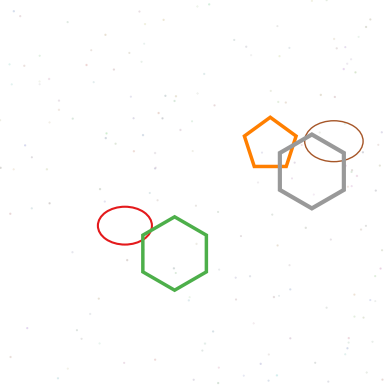[{"shape": "oval", "thickness": 1.5, "radius": 0.35, "center": [0.324, 0.414]}, {"shape": "hexagon", "thickness": 2.5, "radius": 0.48, "center": [0.454, 0.342]}, {"shape": "pentagon", "thickness": 2.5, "radius": 0.35, "center": [0.702, 0.625]}, {"shape": "oval", "thickness": 1, "radius": 0.38, "center": [0.867, 0.633]}, {"shape": "hexagon", "thickness": 3, "radius": 0.48, "center": [0.81, 0.555]}]